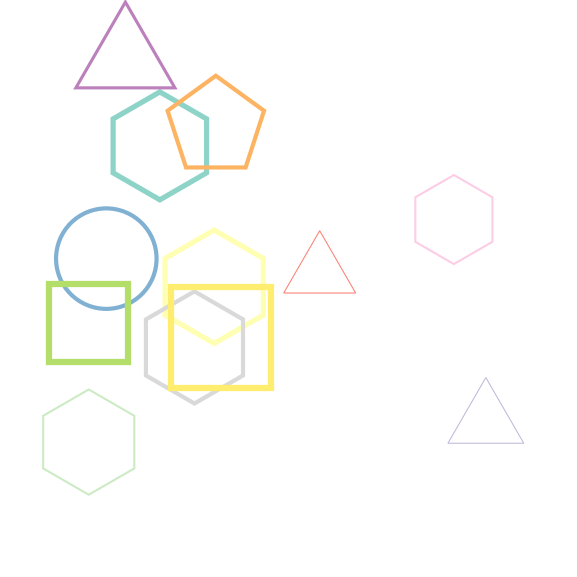[{"shape": "hexagon", "thickness": 2.5, "radius": 0.47, "center": [0.277, 0.747]}, {"shape": "hexagon", "thickness": 2.5, "radius": 0.49, "center": [0.371, 0.503]}, {"shape": "triangle", "thickness": 0.5, "radius": 0.38, "center": [0.841, 0.27]}, {"shape": "triangle", "thickness": 0.5, "radius": 0.36, "center": [0.554, 0.528]}, {"shape": "circle", "thickness": 2, "radius": 0.44, "center": [0.184, 0.551]}, {"shape": "pentagon", "thickness": 2, "radius": 0.44, "center": [0.374, 0.78]}, {"shape": "square", "thickness": 3, "radius": 0.34, "center": [0.153, 0.44]}, {"shape": "hexagon", "thickness": 1, "radius": 0.39, "center": [0.786, 0.619]}, {"shape": "hexagon", "thickness": 2, "radius": 0.49, "center": [0.337, 0.398]}, {"shape": "triangle", "thickness": 1.5, "radius": 0.5, "center": [0.217, 0.897]}, {"shape": "hexagon", "thickness": 1, "radius": 0.46, "center": [0.154, 0.234]}, {"shape": "square", "thickness": 3, "radius": 0.43, "center": [0.382, 0.415]}]